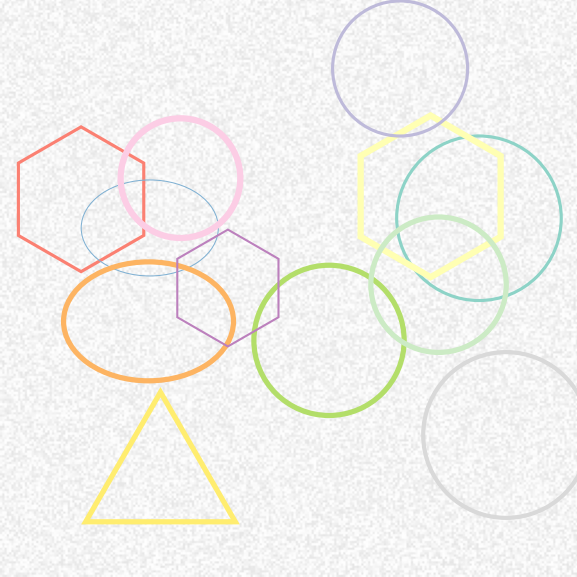[{"shape": "circle", "thickness": 1.5, "radius": 0.71, "center": [0.829, 0.621]}, {"shape": "hexagon", "thickness": 3, "radius": 0.7, "center": [0.746, 0.659]}, {"shape": "circle", "thickness": 1.5, "radius": 0.58, "center": [0.693, 0.881]}, {"shape": "hexagon", "thickness": 1.5, "radius": 0.63, "center": [0.14, 0.654]}, {"shape": "oval", "thickness": 0.5, "radius": 0.59, "center": [0.259, 0.604]}, {"shape": "oval", "thickness": 2.5, "radius": 0.74, "center": [0.257, 0.443]}, {"shape": "circle", "thickness": 2.5, "radius": 0.65, "center": [0.57, 0.41]}, {"shape": "circle", "thickness": 3, "radius": 0.52, "center": [0.312, 0.691]}, {"shape": "circle", "thickness": 2, "radius": 0.72, "center": [0.876, 0.246]}, {"shape": "hexagon", "thickness": 1, "radius": 0.51, "center": [0.395, 0.5]}, {"shape": "circle", "thickness": 2.5, "radius": 0.59, "center": [0.759, 0.506]}, {"shape": "triangle", "thickness": 2.5, "radius": 0.75, "center": [0.278, 0.17]}]